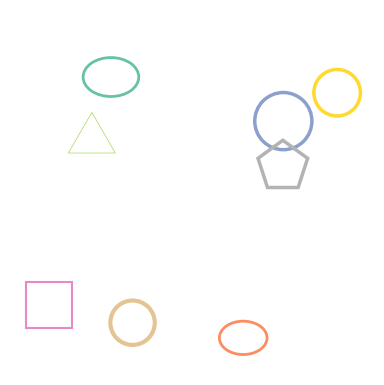[{"shape": "oval", "thickness": 2, "radius": 0.36, "center": [0.288, 0.8]}, {"shape": "oval", "thickness": 2, "radius": 0.31, "center": [0.632, 0.122]}, {"shape": "circle", "thickness": 2.5, "radius": 0.37, "center": [0.736, 0.685]}, {"shape": "square", "thickness": 1.5, "radius": 0.3, "center": [0.128, 0.208]}, {"shape": "triangle", "thickness": 0.5, "radius": 0.35, "center": [0.239, 0.638]}, {"shape": "circle", "thickness": 2.5, "radius": 0.3, "center": [0.876, 0.759]}, {"shape": "circle", "thickness": 3, "radius": 0.29, "center": [0.344, 0.162]}, {"shape": "pentagon", "thickness": 2.5, "radius": 0.34, "center": [0.735, 0.568]}]